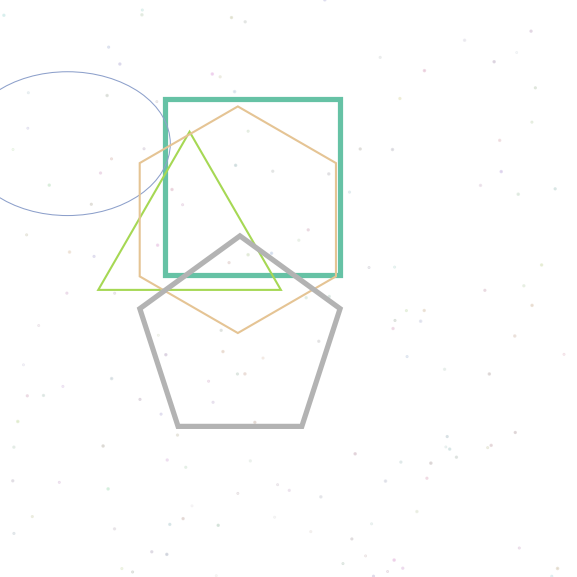[{"shape": "square", "thickness": 2.5, "radius": 0.76, "center": [0.438, 0.675]}, {"shape": "oval", "thickness": 0.5, "radius": 0.89, "center": [0.117, 0.75]}, {"shape": "triangle", "thickness": 1, "radius": 0.91, "center": [0.328, 0.588]}, {"shape": "hexagon", "thickness": 1, "radius": 0.98, "center": [0.412, 0.619]}, {"shape": "pentagon", "thickness": 2.5, "radius": 0.91, "center": [0.415, 0.408]}]